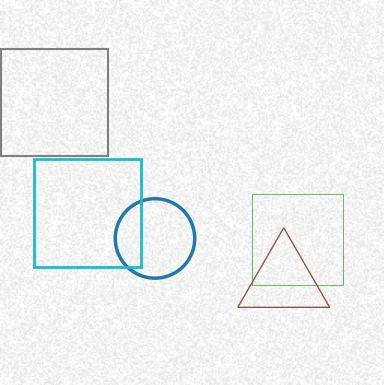[{"shape": "circle", "thickness": 2.5, "radius": 0.52, "center": [0.403, 0.381]}, {"shape": "square", "thickness": 0.5, "radius": 0.59, "center": [0.772, 0.378]}, {"shape": "triangle", "thickness": 1, "radius": 0.69, "center": [0.737, 0.271]}, {"shape": "square", "thickness": 1.5, "radius": 0.7, "center": [0.142, 0.735]}, {"shape": "square", "thickness": 2, "radius": 0.7, "center": [0.228, 0.447]}]